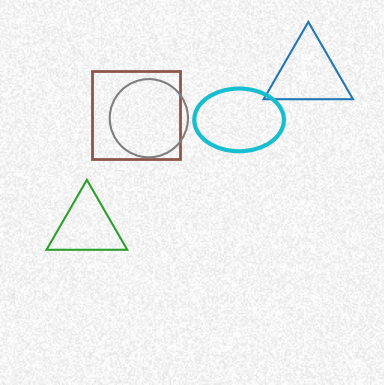[{"shape": "triangle", "thickness": 1.5, "radius": 0.67, "center": [0.801, 0.809]}, {"shape": "triangle", "thickness": 1.5, "radius": 0.61, "center": [0.226, 0.412]}, {"shape": "square", "thickness": 2, "radius": 0.57, "center": [0.353, 0.701]}, {"shape": "circle", "thickness": 1.5, "radius": 0.51, "center": [0.387, 0.693]}, {"shape": "oval", "thickness": 3, "radius": 0.58, "center": [0.621, 0.689]}]